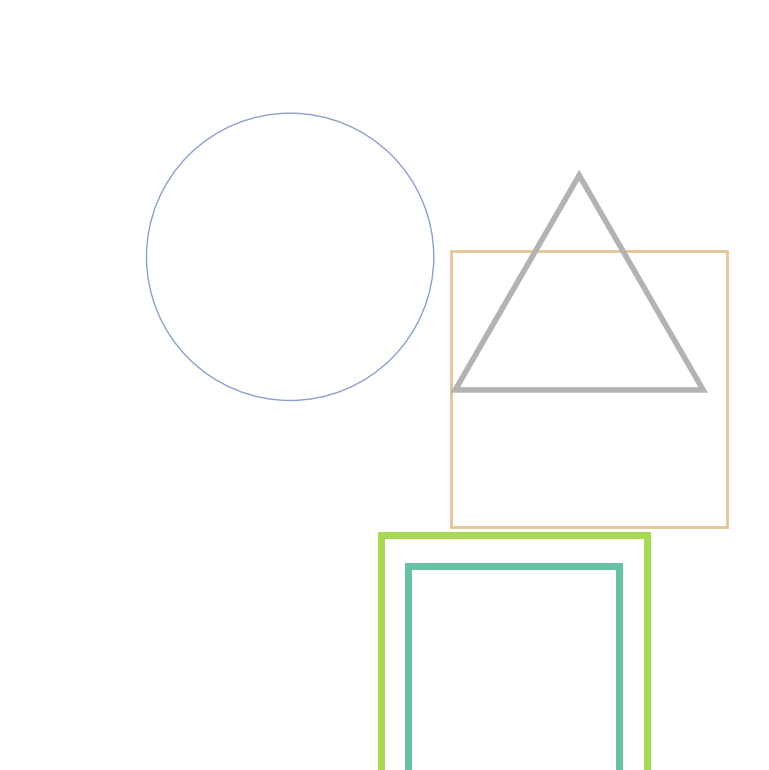[{"shape": "square", "thickness": 2.5, "radius": 0.68, "center": [0.667, 0.129]}, {"shape": "circle", "thickness": 0.5, "radius": 0.93, "center": [0.377, 0.666]}, {"shape": "square", "thickness": 2.5, "radius": 0.86, "center": [0.667, 0.133]}, {"shape": "square", "thickness": 1, "radius": 0.9, "center": [0.765, 0.495]}, {"shape": "triangle", "thickness": 2, "radius": 0.93, "center": [0.752, 0.587]}]